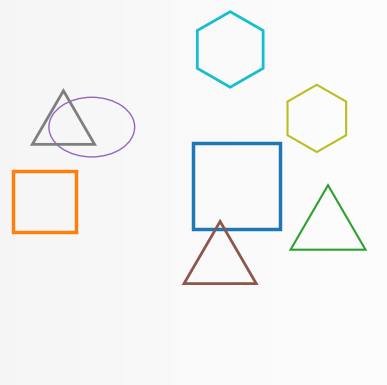[{"shape": "square", "thickness": 2.5, "radius": 0.56, "center": [0.61, 0.517]}, {"shape": "square", "thickness": 2.5, "radius": 0.4, "center": [0.115, 0.476]}, {"shape": "triangle", "thickness": 1.5, "radius": 0.56, "center": [0.847, 0.407]}, {"shape": "oval", "thickness": 1, "radius": 0.55, "center": [0.237, 0.67]}, {"shape": "triangle", "thickness": 2, "radius": 0.54, "center": [0.568, 0.317]}, {"shape": "triangle", "thickness": 2, "radius": 0.46, "center": [0.164, 0.671]}, {"shape": "hexagon", "thickness": 1.5, "radius": 0.44, "center": [0.818, 0.692]}, {"shape": "hexagon", "thickness": 2, "radius": 0.49, "center": [0.594, 0.872]}]